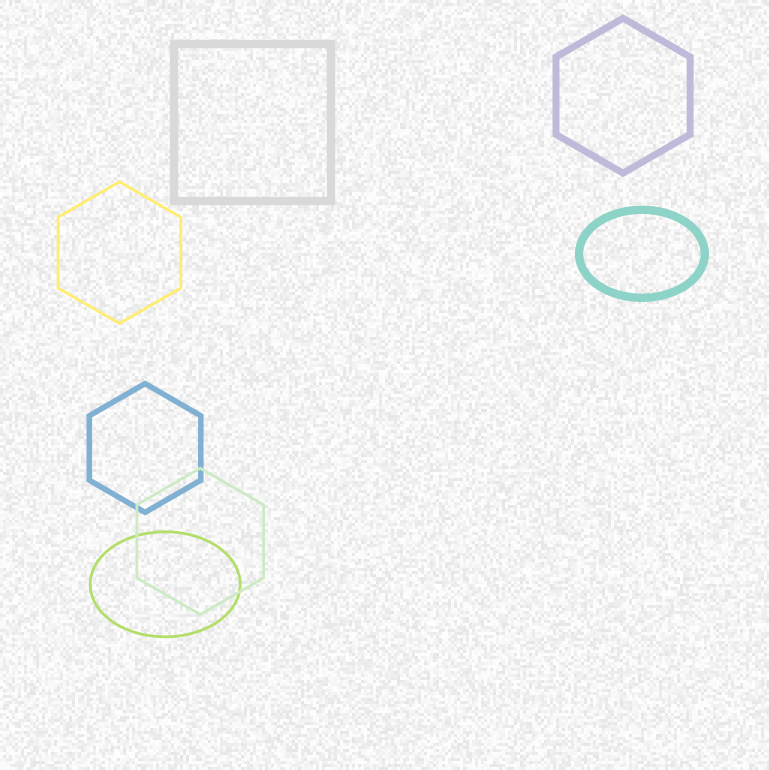[{"shape": "oval", "thickness": 3, "radius": 0.41, "center": [0.834, 0.67]}, {"shape": "hexagon", "thickness": 2.5, "radius": 0.5, "center": [0.809, 0.876]}, {"shape": "hexagon", "thickness": 2, "radius": 0.42, "center": [0.188, 0.418]}, {"shape": "oval", "thickness": 1, "radius": 0.49, "center": [0.215, 0.241]}, {"shape": "square", "thickness": 3, "radius": 0.51, "center": [0.328, 0.841]}, {"shape": "hexagon", "thickness": 1, "radius": 0.48, "center": [0.26, 0.297]}, {"shape": "hexagon", "thickness": 1, "radius": 0.46, "center": [0.155, 0.672]}]